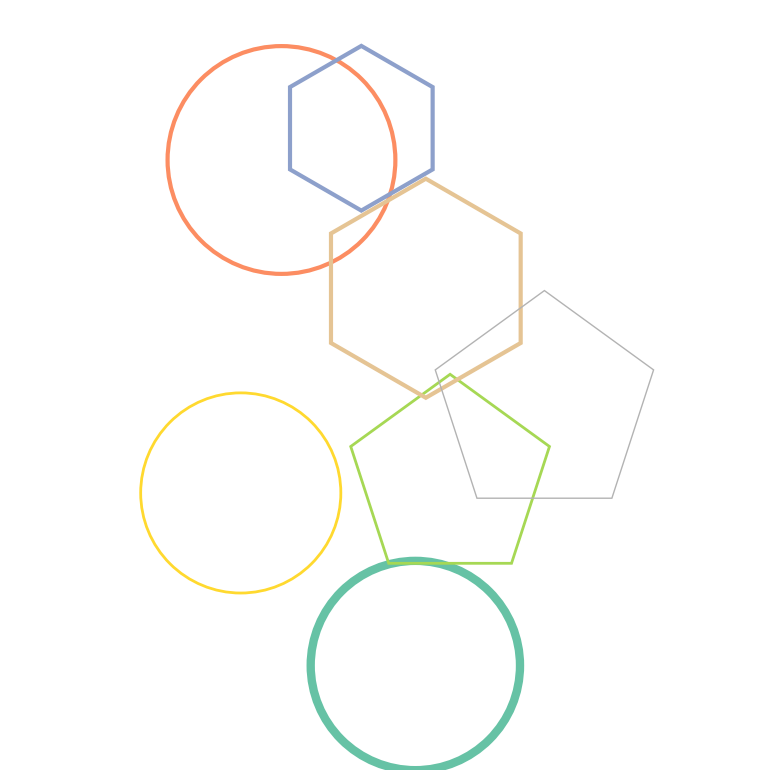[{"shape": "circle", "thickness": 3, "radius": 0.68, "center": [0.539, 0.136]}, {"shape": "circle", "thickness": 1.5, "radius": 0.74, "center": [0.366, 0.792]}, {"shape": "hexagon", "thickness": 1.5, "radius": 0.53, "center": [0.469, 0.833]}, {"shape": "pentagon", "thickness": 1, "radius": 0.68, "center": [0.585, 0.378]}, {"shape": "circle", "thickness": 1, "radius": 0.65, "center": [0.313, 0.36]}, {"shape": "hexagon", "thickness": 1.5, "radius": 0.71, "center": [0.553, 0.626]}, {"shape": "pentagon", "thickness": 0.5, "radius": 0.75, "center": [0.707, 0.474]}]